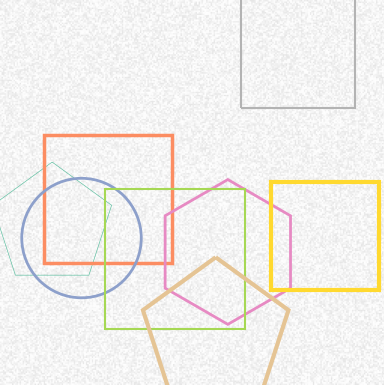[{"shape": "pentagon", "thickness": 0.5, "radius": 0.81, "center": [0.135, 0.417]}, {"shape": "square", "thickness": 2.5, "radius": 0.83, "center": [0.28, 0.483]}, {"shape": "circle", "thickness": 2, "radius": 0.78, "center": [0.212, 0.382]}, {"shape": "hexagon", "thickness": 2, "radius": 0.94, "center": [0.592, 0.346]}, {"shape": "square", "thickness": 1.5, "radius": 0.91, "center": [0.455, 0.326]}, {"shape": "square", "thickness": 3, "radius": 0.7, "center": [0.844, 0.387]}, {"shape": "pentagon", "thickness": 3, "radius": 0.99, "center": [0.56, 0.133]}, {"shape": "square", "thickness": 1.5, "radius": 0.74, "center": [0.775, 0.868]}]